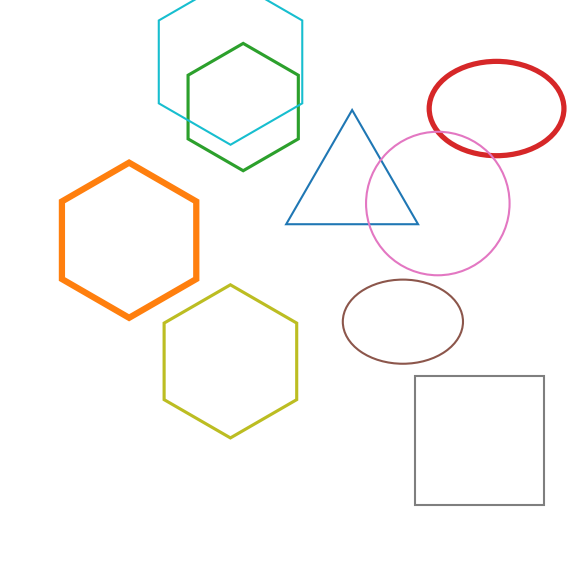[{"shape": "triangle", "thickness": 1, "radius": 0.66, "center": [0.61, 0.677]}, {"shape": "hexagon", "thickness": 3, "radius": 0.67, "center": [0.224, 0.583]}, {"shape": "hexagon", "thickness": 1.5, "radius": 0.55, "center": [0.421, 0.814]}, {"shape": "oval", "thickness": 2.5, "radius": 0.58, "center": [0.86, 0.811]}, {"shape": "oval", "thickness": 1, "radius": 0.52, "center": [0.698, 0.442]}, {"shape": "circle", "thickness": 1, "radius": 0.62, "center": [0.758, 0.647]}, {"shape": "square", "thickness": 1, "radius": 0.56, "center": [0.83, 0.236]}, {"shape": "hexagon", "thickness": 1.5, "radius": 0.66, "center": [0.399, 0.373]}, {"shape": "hexagon", "thickness": 1, "radius": 0.72, "center": [0.399, 0.892]}]